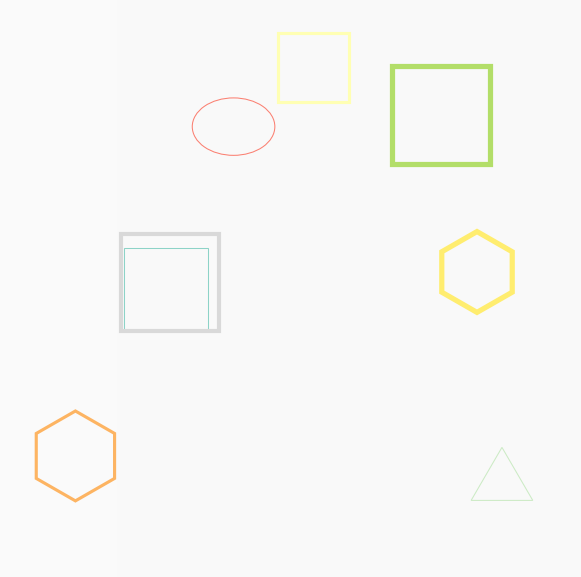[{"shape": "square", "thickness": 0.5, "radius": 0.36, "center": [0.286, 0.499]}, {"shape": "square", "thickness": 1.5, "radius": 0.3, "center": [0.539, 0.882]}, {"shape": "oval", "thickness": 0.5, "radius": 0.36, "center": [0.402, 0.78]}, {"shape": "hexagon", "thickness": 1.5, "radius": 0.39, "center": [0.13, 0.21]}, {"shape": "square", "thickness": 2.5, "radius": 0.42, "center": [0.759, 0.8]}, {"shape": "square", "thickness": 2, "radius": 0.42, "center": [0.292, 0.509]}, {"shape": "triangle", "thickness": 0.5, "radius": 0.31, "center": [0.864, 0.163]}, {"shape": "hexagon", "thickness": 2.5, "radius": 0.35, "center": [0.821, 0.528]}]